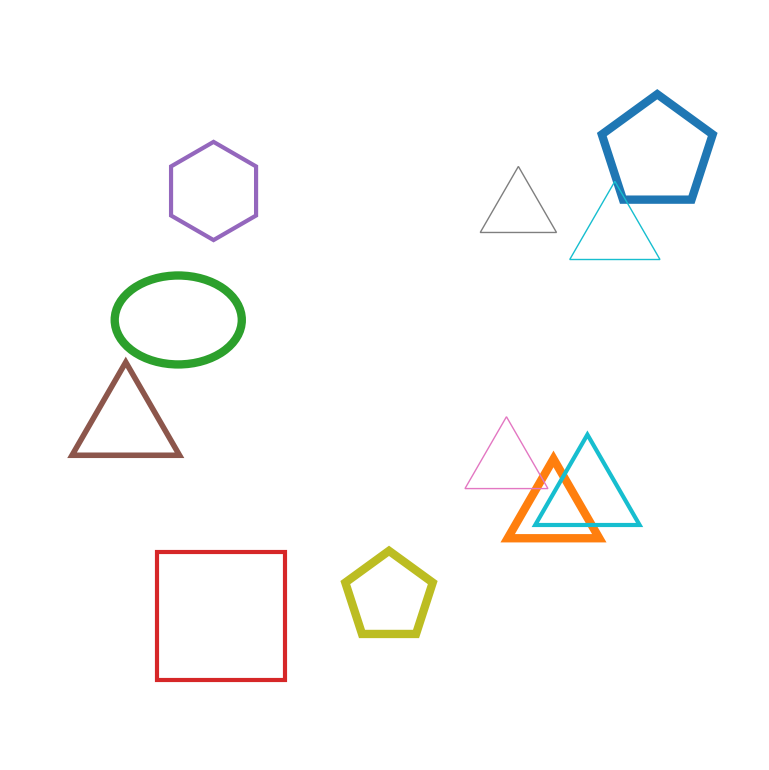[{"shape": "pentagon", "thickness": 3, "radius": 0.38, "center": [0.854, 0.802]}, {"shape": "triangle", "thickness": 3, "radius": 0.34, "center": [0.719, 0.335]}, {"shape": "oval", "thickness": 3, "radius": 0.41, "center": [0.232, 0.584]}, {"shape": "square", "thickness": 1.5, "radius": 0.42, "center": [0.287, 0.2]}, {"shape": "hexagon", "thickness": 1.5, "radius": 0.32, "center": [0.277, 0.752]}, {"shape": "triangle", "thickness": 2, "radius": 0.4, "center": [0.163, 0.449]}, {"shape": "triangle", "thickness": 0.5, "radius": 0.31, "center": [0.658, 0.397]}, {"shape": "triangle", "thickness": 0.5, "radius": 0.29, "center": [0.673, 0.727]}, {"shape": "pentagon", "thickness": 3, "radius": 0.3, "center": [0.505, 0.225]}, {"shape": "triangle", "thickness": 1.5, "radius": 0.39, "center": [0.763, 0.357]}, {"shape": "triangle", "thickness": 0.5, "radius": 0.34, "center": [0.799, 0.697]}]